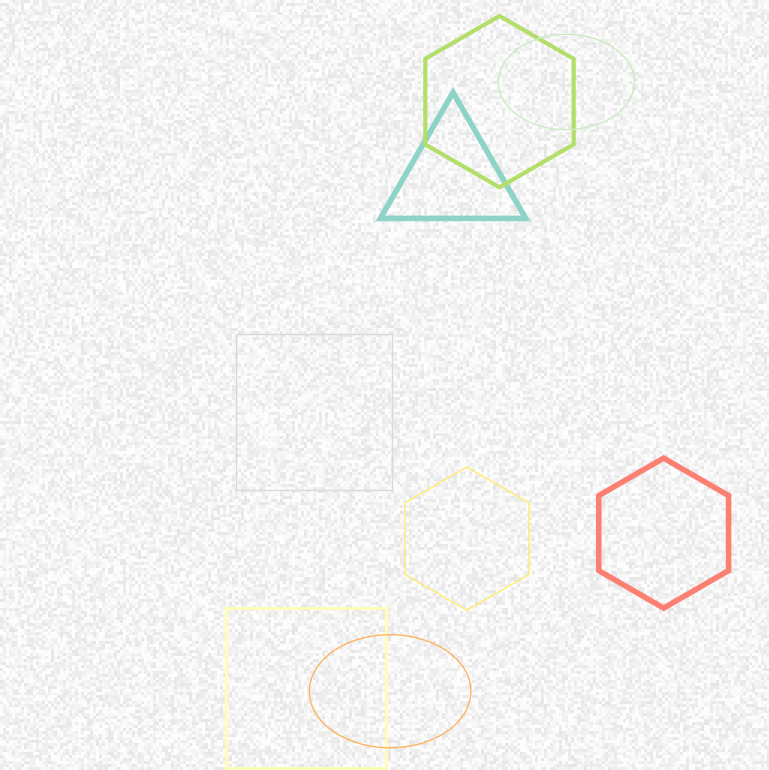[{"shape": "triangle", "thickness": 2, "radius": 0.55, "center": [0.588, 0.771]}, {"shape": "square", "thickness": 1, "radius": 0.52, "center": [0.397, 0.106]}, {"shape": "hexagon", "thickness": 2, "radius": 0.49, "center": [0.862, 0.308]}, {"shape": "oval", "thickness": 0.5, "radius": 0.52, "center": [0.507, 0.102]}, {"shape": "hexagon", "thickness": 1.5, "radius": 0.56, "center": [0.649, 0.868]}, {"shape": "square", "thickness": 0.5, "radius": 0.51, "center": [0.408, 0.465]}, {"shape": "oval", "thickness": 0.5, "radius": 0.44, "center": [0.736, 0.893]}, {"shape": "hexagon", "thickness": 0.5, "radius": 0.47, "center": [0.606, 0.3]}]